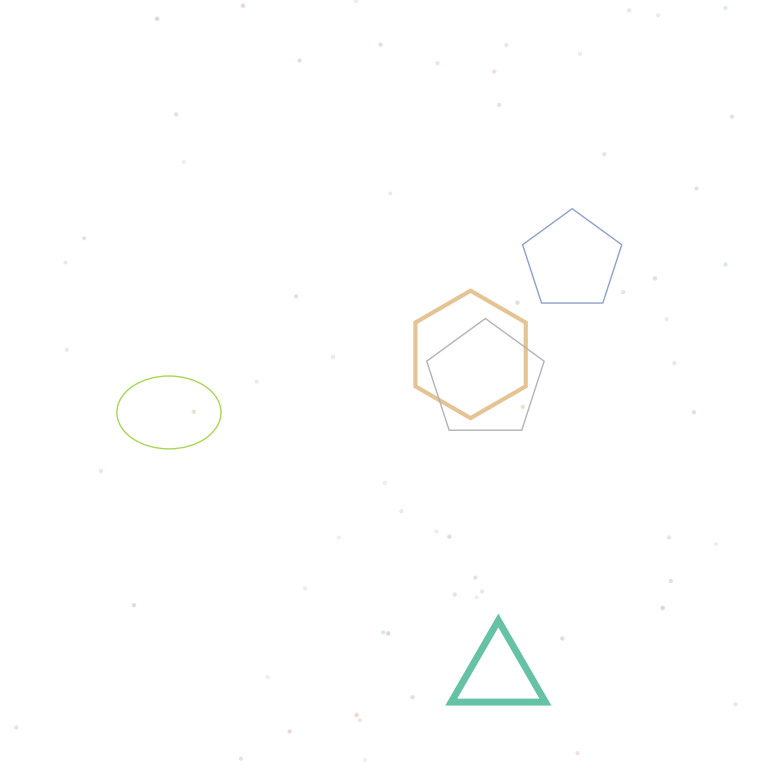[{"shape": "triangle", "thickness": 2.5, "radius": 0.35, "center": [0.647, 0.124]}, {"shape": "pentagon", "thickness": 0.5, "radius": 0.34, "center": [0.743, 0.661]}, {"shape": "oval", "thickness": 0.5, "radius": 0.34, "center": [0.219, 0.464]}, {"shape": "hexagon", "thickness": 1.5, "radius": 0.41, "center": [0.611, 0.54]}, {"shape": "pentagon", "thickness": 0.5, "radius": 0.4, "center": [0.63, 0.506]}]